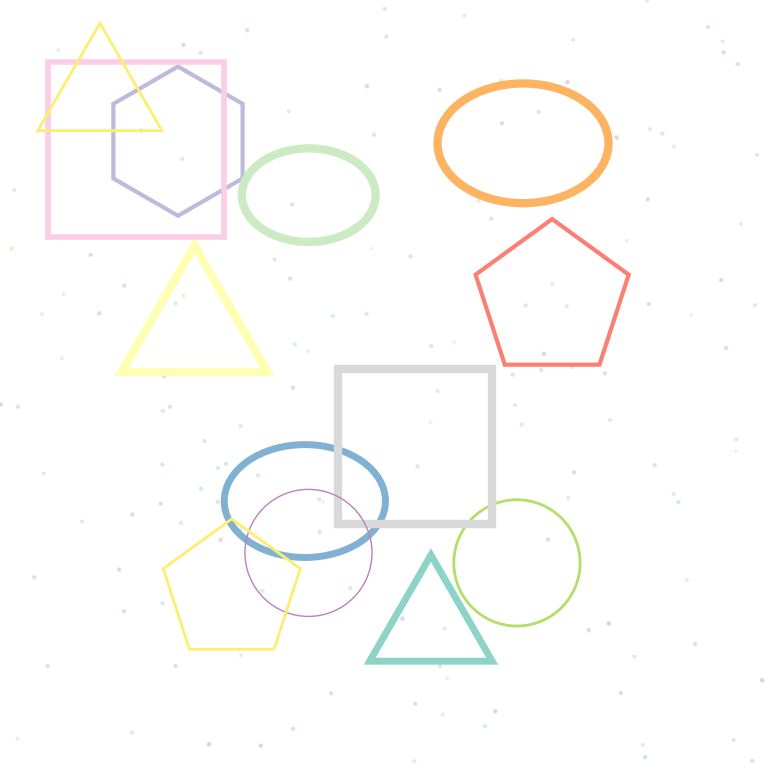[{"shape": "triangle", "thickness": 2.5, "radius": 0.46, "center": [0.56, 0.187]}, {"shape": "triangle", "thickness": 3, "radius": 0.55, "center": [0.253, 0.572]}, {"shape": "hexagon", "thickness": 1.5, "radius": 0.48, "center": [0.231, 0.817]}, {"shape": "pentagon", "thickness": 1.5, "radius": 0.52, "center": [0.717, 0.611]}, {"shape": "oval", "thickness": 2.5, "radius": 0.52, "center": [0.396, 0.349]}, {"shape": "oval", "thickness": 3, "radius": 0.56, "center": [0.679, 0.814]}, {"shape": "circle", "thickness": 1, "radius": 0.41, "center": [0.671, 0.269]}, {"shape": "square", "thickness": 2, "radius": 0.57, "center": [0.176, 0.806]}, {"shape": "square", "thickness": 3, "radius": 0.5, "center": [0.539, 0.42]}, {"shape": "circle", "thickness": 0.5, "radius": 0.41, "center": [0.401, 0.282]}, {"shape": "oval", "thickness": 3, "radius": 0.43, "center": [0.401, 0.747]}, {"shape": "triangle", "thickness": 1, "radius": 0.47, "center": [0.13, 0.877]}, {"shape": "pentagon", "thickness": 1, "radius": 0.47, "center": [0.301, 0.233]}]